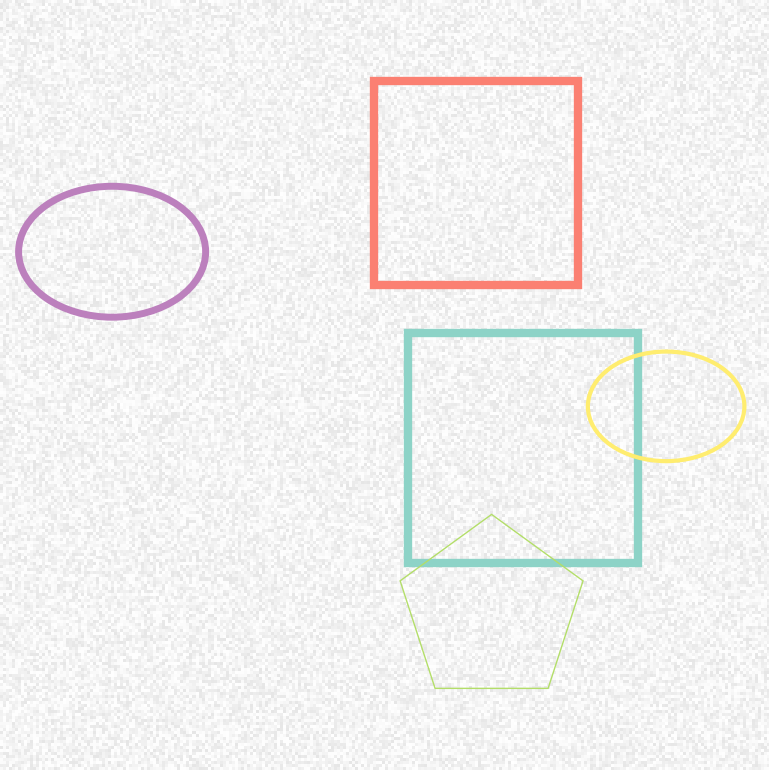[{"shape": "square", "thickness": 3, "radius": 0.75, "center": [0.679, 0.418]}, {"shape": "square", "thickness": 3, "radius": 0.66, "center": [0.618, 0.762]}, {"shape": "pentagon", "thickness": 0.5, "radius": 0.62, "center": [0.638, 0.207]}, {"shape": "oval", "thickness": 2.5, "radius": 0.61, "center": [0.146, 0.673]}, {"shape": "oval", "thickness": 1.5, "radius": 0.51, "center": [0.865, 0.472]}]